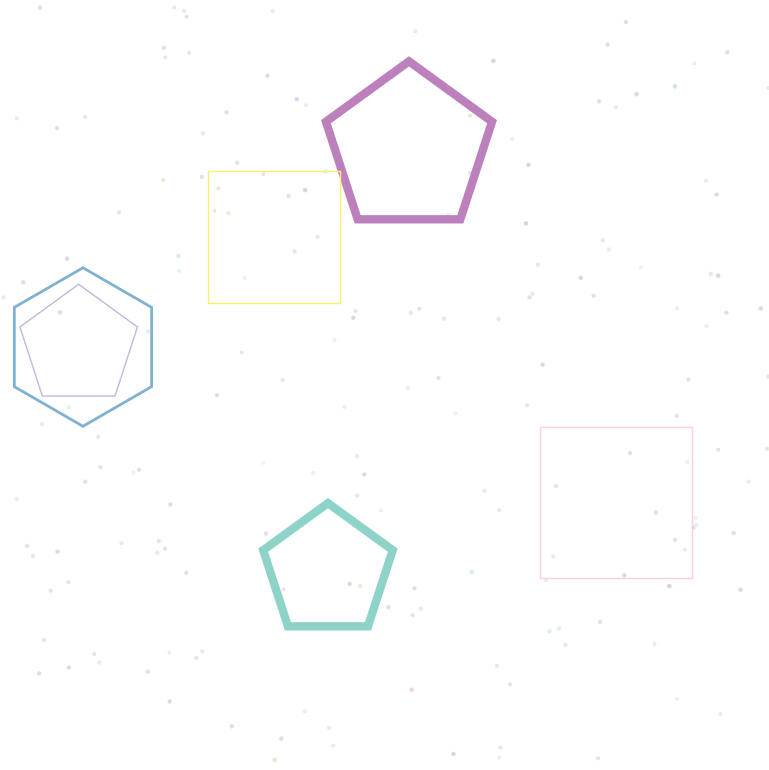[{"shape": "pentagon", "thickness": 3, "radius": 0.44, "center": [0.426, 0.258]}, {"shape": "pentagon", "thickness": 0.5, "radius": 0.4, "center": [0.102, 0.551]}, {"shape": "hexagon", "thickness": 1, "radius": 0.51, "center": [0.108, 0.549]}, {"shape": "square", "thickness": 0.5, "radius": 0.49, "center": [0.8, 0.348]}, {"shape": "pentagon", "thickness": 3, "radius": 0.57, "center": [0.531, 0.807]}, {"shape": "square", "thickness": 0.5, "radius": 0.43, "center": [0.356, 0.693]}]